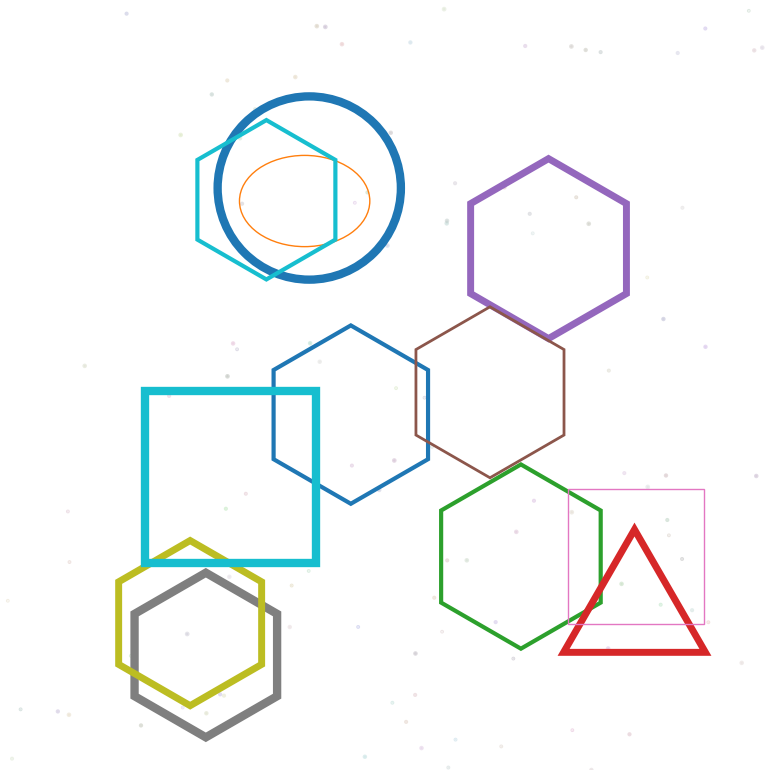[{"shape": "hexagon", "thickness": 1.5, "radius": 0.58, "center": [0.456, 0.462]}, {"shape": "circle", "thickness": 3, "radius": 0.6, "center": [0.402, 0.756]}, {"shape": "oval", "thickness": 0.5, "radius": 0.42, "center": [0.396, 0.739]}, {"shape": "hexagon", "thickness": 1.5, "radius": 0.6, "center": [0.677, 0.277]}, {"shape": "triangle", "thickness": 2.5, "radius": 0.53, "center": [0.824, 0.206]}, {"shape": "hexagon", "thickness": 2.5, "radius": 0.58, "center": [0.712, 0.677]}, {"shape": "hexagon", "thickness": 1, "radius": 0.56, "center": [0.636, 0.491]}, {"shape": "square", "thickness": 0.5, "radius": 0.44, "center": [0.826, 0.277]}, {"shape": "hexagon", "thickness": 3, "radius": 0.53, "center": [0.267, 0.149]}, {"shape": "hexagon", "thickness": 2.5, "radius": 0.54, "center": [0.247, 0.191]}, {"shape": "square", "thickness": 3, "radius": 0.56, "center": [0.299, 0.381]}, {"shape": "hexagon", "thickness": 1.5, "radius": 0.52, "center": [0.346, 0.741]}]